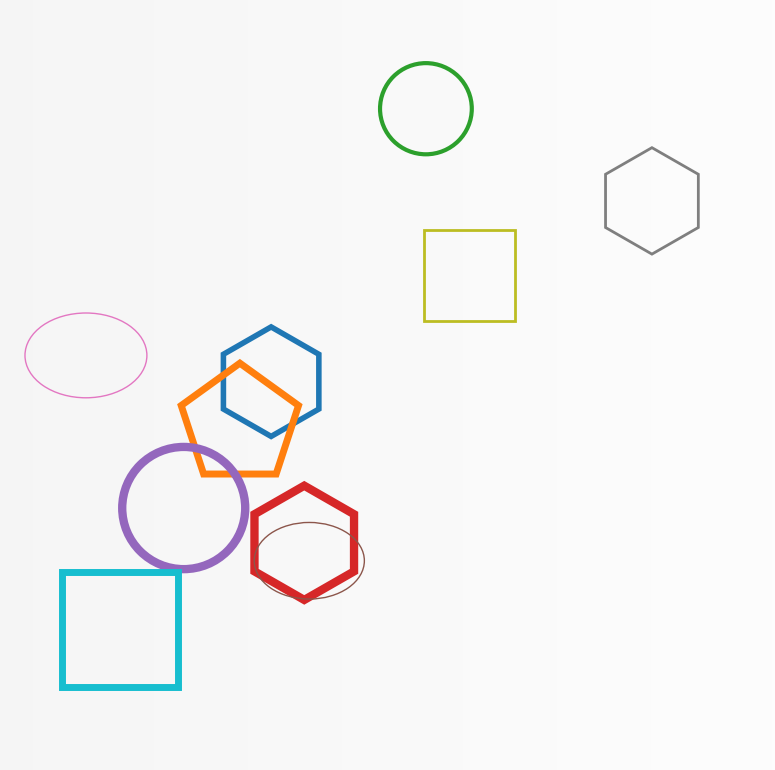[{"shape": "hexagon", "thickness": 2, "radius": 0.36, "center": [0.35, 0.504]}, {"shape": "pentagon", "thickness": 2.5, "radius": 0.4, "center": [0.31, 0.449]}, {"shape": "circle", "thickness": 1.5, "radius": 0.3, "center": [0.55, 0.859]}, {"shape": "hexagon", "thickness": 3, "radius": 0.37, "center": [0.393, 0.295]}, {"shape": "circle", "thickness": 3, "radius": 0.4, "center": [0.237, 0.34]}, {"shape": "oval", "thickness": 0.5, "radius": 0.36, "center": [0.399, 0.272]}, {"shape": "oval", "thickness": 0.5, "radius": 0.39, "center": [0.111, 0.538]}, {"shape": "hexagon", "thickness": 1, "radius": 0.35, "center": [0.841, 0.739]}, {"shape": "square", "thickness": 1, "radius": 0.29, "center": [0.606, 0.642]}, {"shape": "square", "thickness": 2.5, "radius": 0.37, "center": [0.155, 0.182]}]